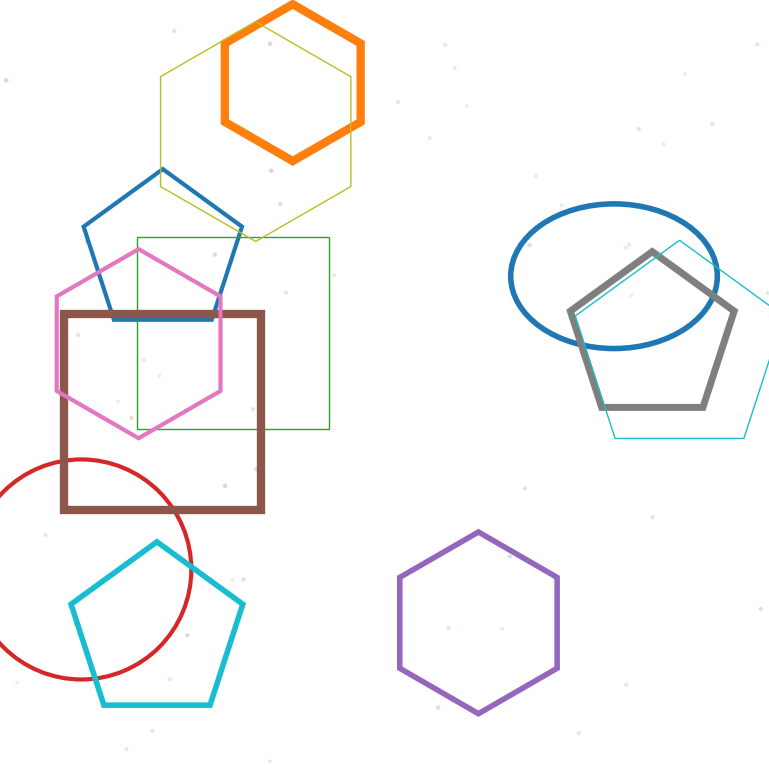[{"shape": "oval", "thickness": 2, "radius": 0.67, "center": [0.797, 0.641]}, {"shape": "pentagon", "thickness": 1.5, "radius": 0.54, "center": [0.211, 0.672]}, {"shape": "hexagon", "thickness": 3, "radius": 0.51, "center": [0.38, 0.893]}, {"shape": "square", "thickness": 0.5, "radius": 0.62, "center": [0.303, 0.567]}, {"shape": "circle", "thickness": 1.5, "radius": 0.71, "center": [0.106, 0.26]}, {"shape": "hexagon", "thickness": 2, "radius": 0.59, "center": [0.621, 0.191]}, {"shape": "square", "thickness": 3, "radius": 0.64, "center": [0.211, 0.465]}, {"shape": "hexagon", "thickness": 1.5, "radius": 0.61, "center": [0.18, 0.554]}, {"shape": "pentagon", "thickness": 2.5, "radius": 0.56, "center": [0.847, 0.561]}, {"shape": "hexagon", "thickness": 0.5, "radius": 0.71, "center": [0.332, 0.829]}, {"shape": "pentagon", "thickness": 2, "radius": 0.59, "center": [0.204, 0.179]}, {"shape": "pentagon", "thickness": 0.5, "radius": 0.71, "center": [0.882, 0.546]}]